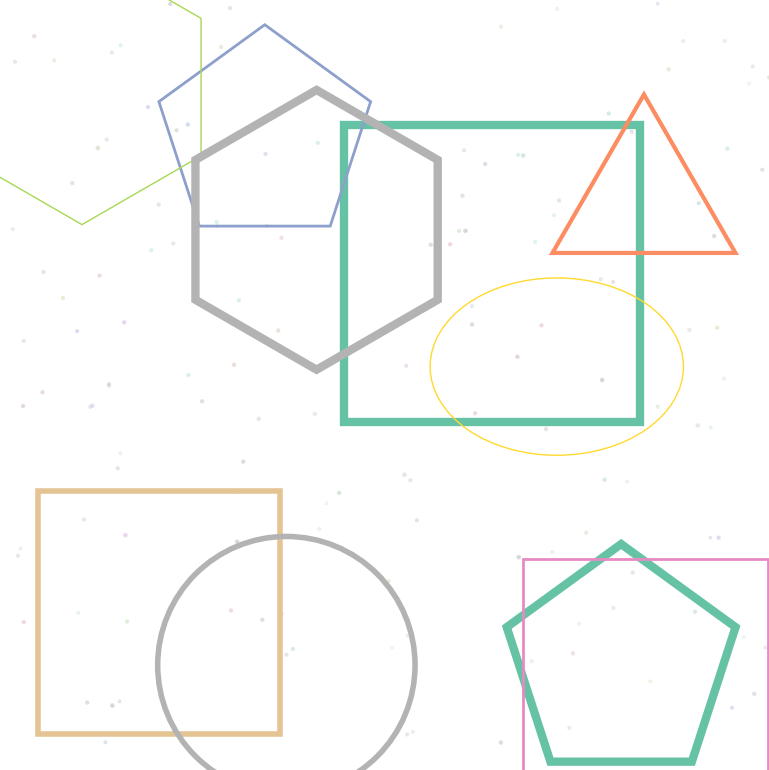[{"shape": "square", "thickness": 3, "radius": 0.96, "center": [0.639, 0.645]}, {"shape": "pentagon", "thickness": 3, "radius": 0.78, "center": [0.807, 0.137]}, {"shape": "triangle", "thickness": 1.5, "radius": 0.69, "center": [0.836, 0.74]}, {"shape": "pentagon", "thickness": 1, "radius": 0.72, "center": [0.344, 0.823]}, {"shape": "square", "thickness": 1, "radius": 0.8, "center": [0.839, 0.114]}, {"shape": "hexagon", "thickness": 0.5, "radius": 0.89, "center": [0.106, 0.887]}, {"shape": "oval", "thickness": 0.5, "radius": 0.82, "center": [0.723, 0.524]}, {"shape": "square", "thickness": 2, "radius": 0.79, "center": [0.207, 0.204]}, {"shape": "hexagon", "thickness": 3, "radius": 0.91, "center": [0.411, 0.702]}, {"shape": "circle", "thickness": 2, "radius": 0.84, "center": [0.372, 0.136]}]